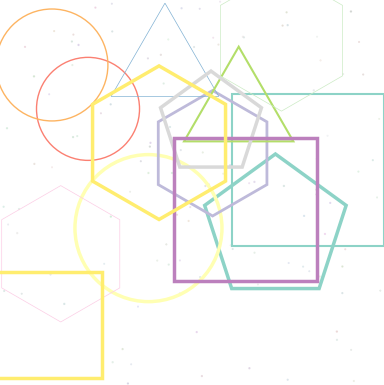[{"shape": "pentagon", "thickness": 2.5, "radius": 0.97, "center": [0.715, 0.407]}, {"shape": "square", "thickness": 1.5, "radius": 0.99, "center": [0.801, 0.557]}, {"shape": "circle", "thickness": 2.5, "radius": 0.95, "center": [0.386, 0.407]}, {"shape": "hexagon", "thickness": 2, "radius": 0.81, "center": [0.552, 0.602]}, {"shape": "circle", "thickness": 1, "radius": 0.67, "center": [0.229, 0.717]}, {"shape": "triangle", "thickness": 0.5, "radius": 0.81, "center": [0.428, 0.83]}, {"shape": "circle", "thickness": 1, "radius": 0.73, "center": [0.135, 0.831]}, {"shape": "triangle", "thickness": 1.5, "radius": 0.82, "center": [0.62, 0.715]}, {"shape": "hexagon", "thickness": 0.5, "radius": 0.89, "center": [0.158, 0.341]}, {"shape": "pentagon", "thickness": 2.5, "radius": 0.69, "center": [0.548, 0.678]}, {"shape": "square", "thickness": 2.5, "radius": 0.93, "center": [0.638, 0.457]}, {"shape": "hexagon", "thickness": 0.5, "radius": 0.92, "center": [0.731, 0.894]}, {"shape": "square", "thickness": 2.5, "radius": 0.69, "center": [0.127, 0.155]}, {"shape": "hexagon", "thickness": 2.5, "radius": 1.0, "center": [0.413, 0.629]}]